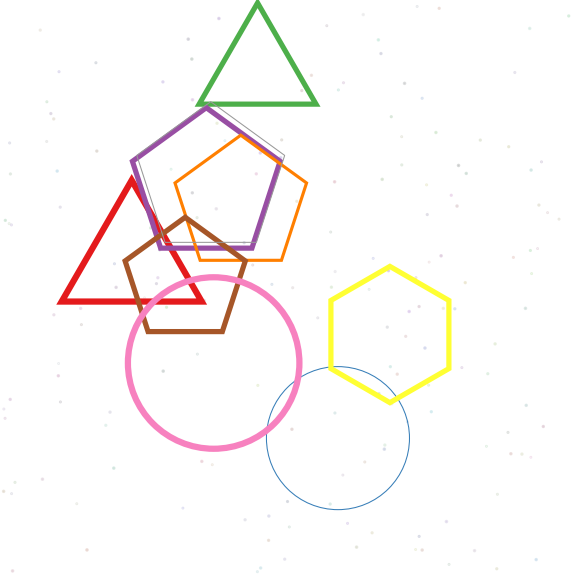[{"shape": "triangle", "thickness": 3, "radius": 0.7, "center": [0.228, 0.547]}, {"shape": "circle", "thickness": 0.5, "radius": 0.62, "center": [0.585, 0.24]}, {"shape": "triangle", "thickness": 2.5, "radius": 0.58, "center": [0.446, 0.877]}, {"shape": "pentagon", "thickness": 2.5, "radius": 0.67, "center": [0.357, 0.678]}, {"shape": "pentagon", "thickness": 1.5, "radius": 0.6, "center": [0.417, 0.645]}, {"shape": "hexagon", "thickness": 2.5, "radius": 0.59, "center": [0.675, 0.42]}, {"shape": "pentagon", "thickness": 2.5, "radius": 0.55, "center": [0.321, 0.513]}, {"shape": "circle", "thickness": 3, "radius": 0.74, "center": [0.37, 0.371]}, {"shape": "pentagon", "thickness": 0.5, "radius": 0.67, "center": [0.365, 0.688]}]